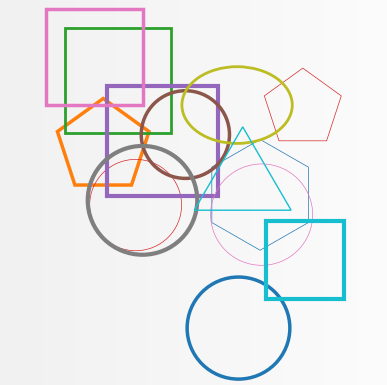[{"shape": "hexagon", "thickness": 0.5, "radius": 0.72, "center": [0.671, 0.494]}, {"shape": "circle", "thickness": 2.5, "radius": 0.66, "center": [0.615, 0.148]}, {"shape": "pentagon", "thickness": 2.5, "radius": 0.62, "center": [0.266, 0.62]}, {"shape": "square", "thickness": 2, "radius": 0.68, "center": [0.305, 0.792]}, {"shape": "circle", "thickness": 0.5, "radius": 0.59, "center": [0.35, 0.467]}, {"shape": "pentagon", "thickness": 0.5, "radius": 0.52, "center": [0.781, 0.719]}, {"shape": "square", "thickness": 3, "radius": 0.71, "center": [0.419, 0.633]}, {"shape": "circle", "thickness": 2.5, "radius": 0.57, "center": [0.478, 0.65]}, {"shape": "square", "thickness": 2.5, "radius": 0.62, "center": [0.243, 0.853]}, {"shape": "circle", "thickness": 0.5, "radius": 0.66, "center": [0.675, 0.442]}, {"shape": "circle", "thickness": 3, "radius": 0.71, "center": [0.368, 0.48]}, {"shape": "oval", "thickness": 2, "radius": 0.71, "center": [0.612, 0.727]}, {"shape": "square", "thickness": 3, "radius": 0.5, "center": [0.788, 0.324]}, {"shape": "triangle", "thickness": 1, "radius": 0.72, "center": [0.626, 0.526]}]